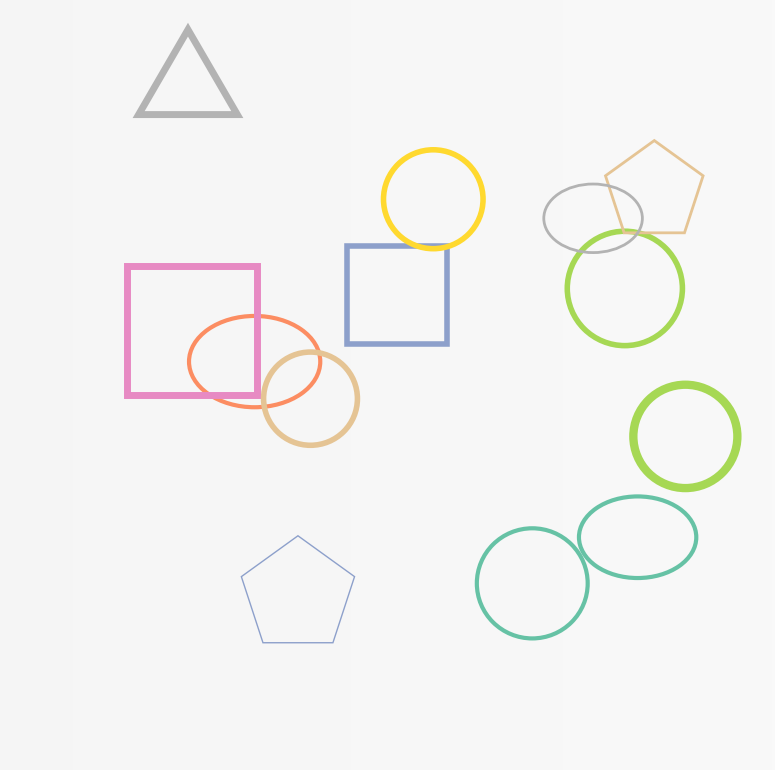[{"shape": "oval", "thickness": 1.5, "radius": 0.38, "center": [0.823, 0.302]}, {"shape": "circle", "thickness": 1.5, "radius": 0.36, "center": [0.687, 0.242]}, {"shape": "oval", "thickness": 1.5, "radius": 0.42, "center": [0.329, 0.53]}, {"shape": "square", "thickness": 2, "radius": 0.32, "center": [0.512, 0.617]}, {"shape": "pentagon", "thickness": 0.5, "radius": 0.38, "center": [0.384, 0.227]}, {"shape": "square", "thickness": 2.5, "radius": 0.42, "center": [0.247, 0.571]}, {"shape": "circle", "thickness": 3, "radius": 0.34, "center": [0.884, 0.433]}, {"shape": "circle", "thickness": 2, "radius": 0.37, "center": [0.806, 0.625]}, {"shape": "circle", "thickness": 2, "radius": 0.32, "center": [0.559, 0.741]}, {"shape": "circle", "thickness": 2, "radius": 0.3, "center": [0.401, 0.482]}, {"shape": "pentagon", "thickness": 1, "radius": 0.33, "center": [0.844, 0.751]}, {"shape": "oval", "thickness": 1, "radius": 0.32, "center": [0.765, 0.716]}, {"shape": "triangle", "thickness": 2.5, "radius": 0.37, "center": [0.243, 0.888]}]